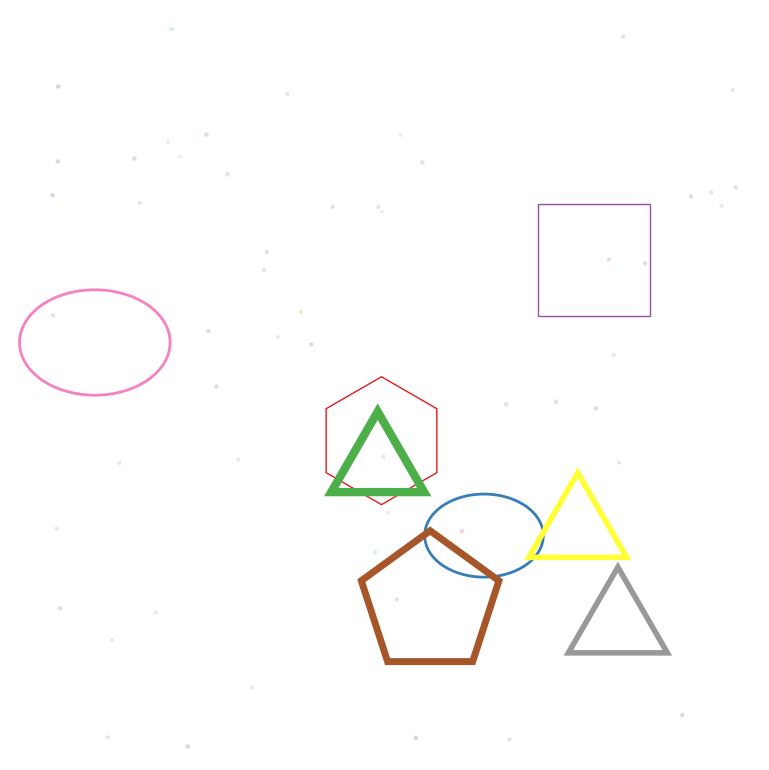[{"shape": "hexagon", "thickness": 0.5, "radius": 0.42, "center": [0.495, 0.428]}, {"shape": "oval", "thickness": 1, "radius": 0.39, "center": [0.629, 0.304]}, {"shape": "triangle", "thickness": 3, "radius": 0.35, "center": [0.491, 0.396]}, {"shape": "square", "thickness": 0.5, "radius": 0.36, "center": [0.771, 0.662]}, {"shape": "triangle", "thickness": 2, "radius": 0.37, "center": [0.75, 0.313]}, {"shape": "pentagon", "thickness": 2.5, "radius": 0.47, "center": [0.559, 0.217]}, {"shape": "oval", "thickness": 1, "radius": 0.49, "center": [0.123, 0.555]}, {"shape": "triangle", "thickness": 2, "radius": 0.37, "center": [0.802, 0.189]}]